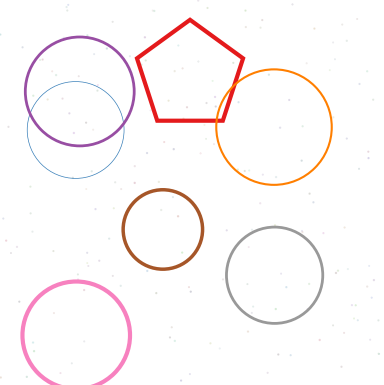[{"shape": "pentagon", "thickness": 3, "radius": 0.72, "center": [0.494, 0.804]}, {"shape": "circle", "thickness": 0.5, "radius": 0.63, "center": [0.197, 0.662]}, {"shape": "circle", "thickness": 2, "radius": 0.71, "center": [0.207, 0.762]}, {"shape": "circle", "thickness": 1.5, "radius": 0.75, "center": [0.712, 0.67]}, {"shape": "circle", "thickness": 2.5, "radius": 0.52, "center": [0.423, 0.404]}, {"shape": "circle", "thickness": 3, "radius": 0.7, "center": [0.198, 0.129]}, {"shape": "circle", "thickness": 2, "radius": 0.63, "center": [0.713, 0.285]}]